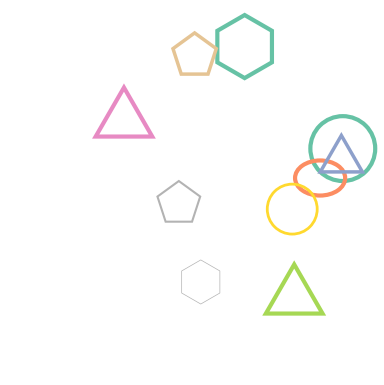[{"shape": "circle", "thickness": 3, "radius": 0.42, "center": [0.89, 0.614]}, {"shape": "hexagon", "thickness": 3, "radius": 0.41, "center": [0.635, 0.879]}, {"shape": "oval", "thickness": 3, "radius": 0.33, "center": [0.831, 0.538]}, {"shape": "triangle", "thickness": 2.5, "radius": 0.32, "center": [0.887, 0.585]}, {"shape": "triangle", "thickness": 3, "radius": 0.42, "center": [0.322, 0.688]}, {"shape": "triangle", "thickness": 3, "radius": 0.43, "center": [0.764, 0.228]}, {"shape": "circle", "thickness": 2, "radius": 0.32, "center": [0.759, 0.457]}, {"shape": "pentagon", "thickness": 2.5, "radius": 0.3, "center": [0.506, 0.855]}, {"shape": "hexagon", "thickness": 0.5, "radius": 0.29, "center": [0.521, 0.268]}, {"shape": "pentagon", "thickness": 1.5, "radius": 0.29, "center": [0.464, 0.471]}]